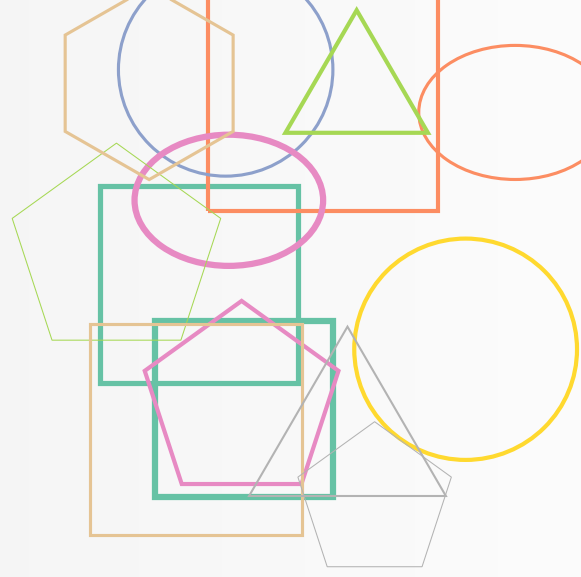[{"shape": "square", "thickness": 2.5, "radius": 0.85, "center": [0.343, 0.506]}, {"shape": "square", "thickness": 3, "radius": 0.76, "center": [0.42, 0.291]}, {"shape": "oval", "thickness": 1.5, "radius": 0.83, "center": [0.886, 0.804]}, {"shape": "square", "thickness": 2, "radius": 0.99, "center": [0.556, 0.832]}, {"shape": "circle", "thickness": 1.5, "radius": 0.92, "center": [0.388, 0.879]}, {"shape": "pentagon", "thickness": 2, "radius": 0.88, "center": [0.416, 0.303]}, {"shape": "oval", "thickness": 3, "radius": 0.81, "center": [0.394, 0.652]}, {"shape": "triangle", "thickness": 2, "radius": 0.71, "center": [0.614, 0.84]}, {"shape": "pentagon", "thickness": 0.5, "radius": 0.94, "center": [0.2, 0.563]}, {"shape": "circle", "thickness": 2, "radius": 0.96, "center": [0.801, 0.394]}, {"shape": "square", "thickness": 1.5, "radius": 0.91, "center": [0.338, 0.255]}, {"shape": "hexagon", "thickness": 1.5, "radius": 0.83, "center": [0.257, 0.855]}, {"shape": "triangle", "thickness": 1, "radius": 0.98, "center": [0.598, 0.238]}, {"shape": "pentagon", "thickness": 0.5, "radius": 0.69, "center": [0.645, 0.13]}]